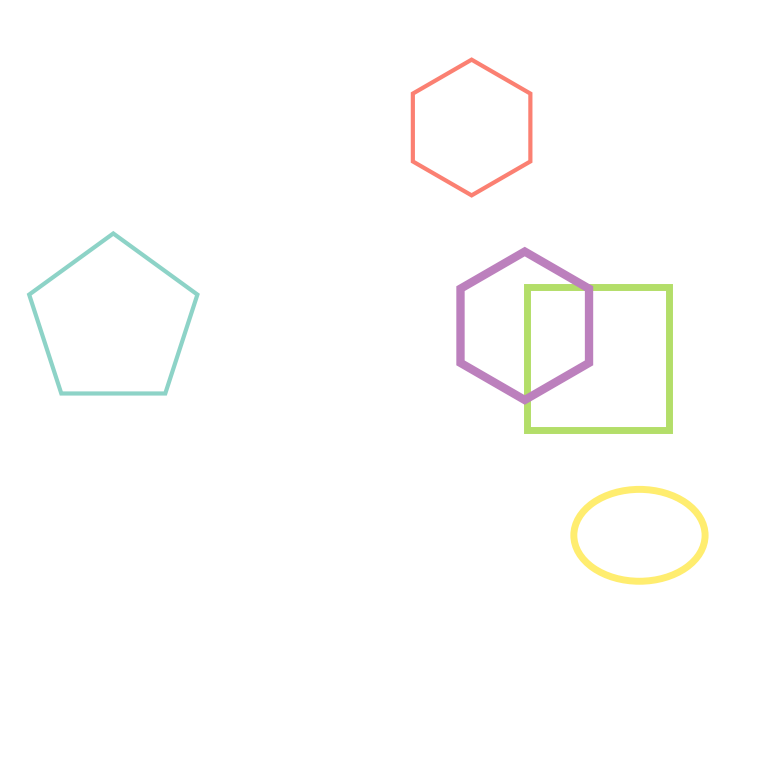[{"shape": "pentagon", "thickness": 1.5, "radius": 0.57, "center": [0.147, 0.582]}, {"shape": "hexagon", "thickness": 1.5, "radius": 0.44, "center": [0.612, 0.834]}, {"shape": "square", "thickness": 2.5, "radius": 0.46, "center": [0.777, 0.534]}, {"shape": "hexagon", "thickness": 3, "radius": 0.48, "center": [0.682, 0.577]}, {"shape": "oval", "thickness": 2.5, "radius": 0.43, "center": [0.83, 0.305]}]